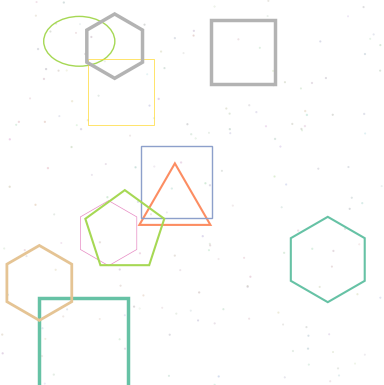[{"shape": "square", "thickness": 2.5, "radius": 0.58, "center": [0.216, 0.109]}, {"shape": "hexagon", "thickness": 1.5, "radius": 0.55, "center": [0.851, 0.326]}, {"shape": "triangle", "thickness": 1.5, "radius": 0.53, "center": [0.454, 0.469]}, {"shape": "square", "thickness": 1, "radius": 0.46, "center": [0.457, 0.527]}, {"shape": "hexagon", "thickness": 0.5, "radius": 0.42, "center": [0.282, 0.394]}, {"shape": "pentagon", "thickness": 1.5, "radius": 0.54, "center": [0.324, 0.398]}, {"shape": "oval", "thickness": 1, "radius": 0.46, "center": [0.206, 0.893]}, {"shape": "square", "thickness": 0.5, "radius": 0.43, "center": [0.314, 0.76]}, {"shape": "hexagon", "thickness": 2, "radius": 0.49, "center": [0.102, 0.265]}, {"shape": "hexagon", "thickness": 2.5, "radius": 0.42, "center": [0.298, 0.88]}, {"shape": "square", "thickness": 2.5, "radius": 0.42, "center": [0.632, 0.865]}]